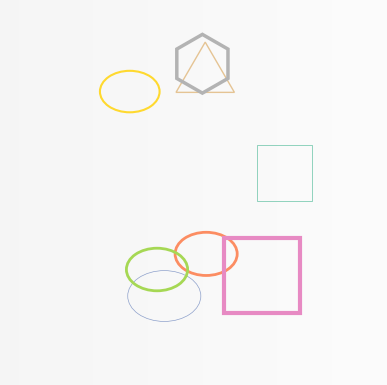[{"shape": "square", "thickness": 0.5, "radius": 0.36, "center": [0.735, 0.551]}, {"shape": "oval", "thickness": 2, "radius": 0.4, "center": [0.532, 0.341]}, {"shape": "oval", "thickness": 0.5, "radius": 0.47, "center": [0.424, 0.231]}, {"shape": "square", "thickness": 3, "radius": 0.49, "center": [0.675, 0.285]}, {"shape": "oval", "thickness": 2, "radius": 0.4, "center": [0.405, 0.3]}, {"shape": "oval", "thickness": 1.5, "radius": 0.38, "center": [0.335, 0.762]}, {"shape": "triangle", "thickness": 1, "radius": 0.43, "center": [0.53, 0.804]}, {"shape": "hexagon", "thickness": 2.5, "radius": 0.38, "center": [0.522, 0.834]}]